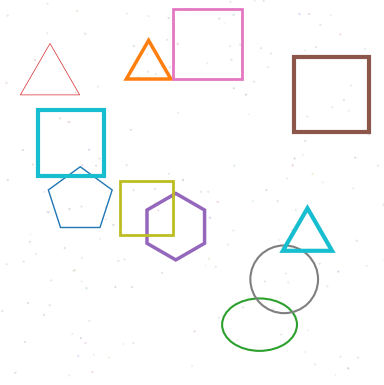[{"shape": "pentagon", "thickness": 1, "radius": 0.44, "center": [0.208, 0.48]}, {"shape": "triangle", "thickness": 2.5, "radius": 0.33, "center": [0.386, 0.828]}, {"shape": "oval", "thickness": 1.5, "radius": 0.49, "center": [0.674, 0.157]}, {"shape": "triangle", "thickness": 0.5, "radius": 0.44, "center": [0.13, 0.798]}, {"shape": "hexagon", "thickness": 2.5, "radius": 0.43, "center": [0.457, 0.411]}, {"shape": "square", "thickness": 3, "radius": 0.48, "center": [0.86, 0.755]}, {"shape": "square", "thickness": 2, "radius": 0.45, "center": [0.539, 0.886]}, {"shape": "circle", "thickness": 1.5, "radius": 0.44, "center": [0.738, 0.275]}, {"shape": "square", "thickness": 2, "radius": 0.35, "center": [0.381, 0.459]}, {"shape": "triangle", "thickness": 3, "radius": 0.37, "center": [0.799, 0.385]}, {"shape": "square", "thickness": 3, "radius": 0.43, "center": [0.185, 0.628]}]